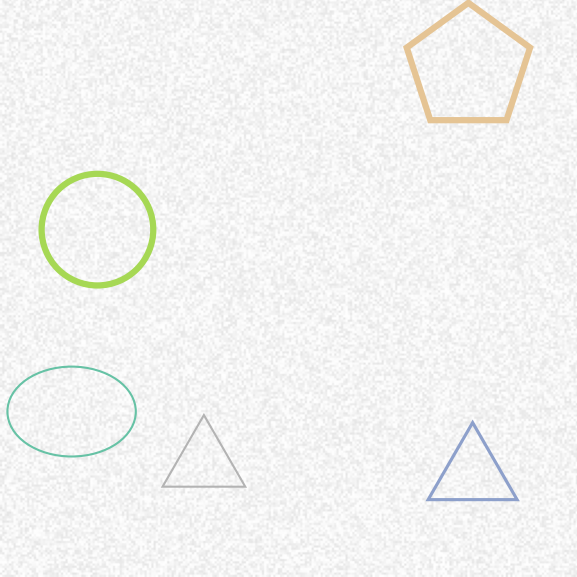[{"shape": "oval", "thickness": 1, "radius": 0.56, "center": [0.124, 0.286]}, {"shape": "triangle", "thickness": 1.5, "radius": 0.44, "center": [0.818, 0.178]}, {"shape": "circle", "thickness": 3, "radius": 0.48, "center": [0.169, 0.601]}, {"shape": "pentagon", "thickness": 3, "radius": 0.56, "center": [0.811, 0.882]}, {"shape": "triangle", "thickness": 1, "radius": 0.41, "center": [0.353, 0.198]}]